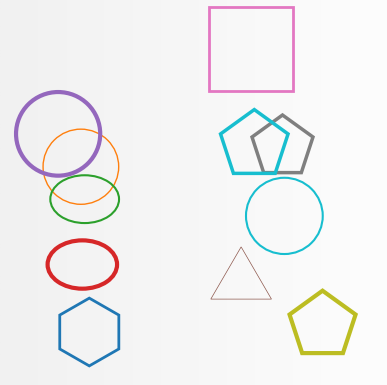[{"shape": "hexagon", "thickness": 2, "radius": 0.44, "center": [0.23, 0.138]}, {"shape": "circle", "thickness": 1, "radius": 0.49, "center": [0.209, 0.567]}, {"shape": "oval", "thickness": 1.5, "radius": 0.44, "center": [0.219, 0.483]}, {"shape": "oval", "thickness": 3, "radius": 0.45, "center": [0.212, 0.313]}, {"shape": "circle", "thickness": 3, "radius": 0.54, "center": [0.15, 0.652]}, {"shape": "triangle", "thickness": 0.5, "radius": 0.45, "center": [0.622, 0.268]}, {"shape": "square", "thickness": 2, "radius": 0.54, "center": [0.648, 0.873]}, {"shape": "pentagon", "thickness": 2.5, "radius": 0.41, "center": [0.729, 0.619]}, {"shape": "pentagon", "thickness": 3, "radius": 0.45, "center": [0.832, 0.155]}, {"shape": "circle", "thickness": 1.5, "radius": 0.5, "center": [0.734, 0.439]}, {"shape": "pentagon", "thickness": 2.5, "radius": 0.46, "center": [0.656, 0.624]}]